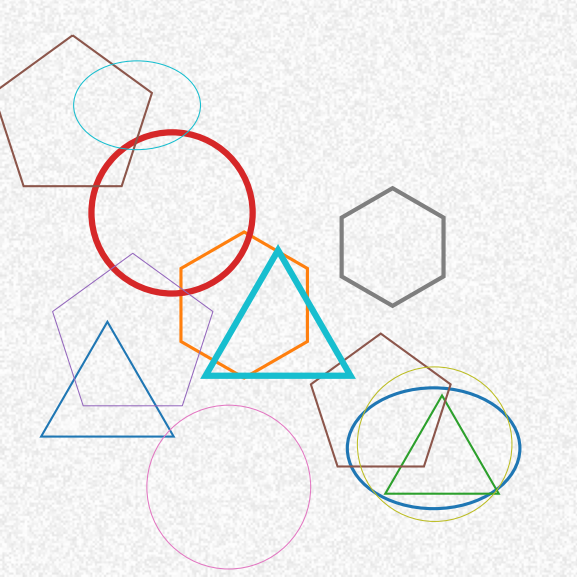[{"shape": "oval", "thickness": 1.5, "radius": 0.75, "center": [0.751, 0.223]}, {"shape": "triangle", "thickness": 1, "radius": 0.66, "center": [0.186, 0.309]}, {"shape": "hexagon", "thickness": 1.5, "radius": 0.63, "center": [0.423, 0.471]}, {"shape": "triangle", "thickness": 1, "radius": 0.57, "center": [0.765, 0.201]}, {"shape": "circle", "thickness": 3, "radius": 0.7, "center": [0.298, 0.63]}, {"shape": "pentagon", "thickness": 0.5, "radius": 0.73, "center": [0.23, 0.415]}, {"shape": "pentagon", "thickness": 1, "radius": 0.72, "center": [0.126, 0.794]}, {"shape": "pentagon", "thickness": 1, "radius": 0.64, "center": [0.659, 0.294]}, {"shape": "circle", "thickness": 0.5, "radius": 0.71, "center": [0.396, 0.156]}, {"shape": "hexagon", "thickness": 2, "radius": 0.51, "center": [0.68, 0.571]}, {"shape": "circle", "thickness": 0.5, "radius": 0.67, "center": [0.753, 0.23]}, {"shape": "oval", "thickness": 0.5, "radius": 0.55, "center": [0.237, 0.817]}, {"shape": "triangle", "thickness": 3, "radius": 0.72, "center": [0.481, 0.421]}]